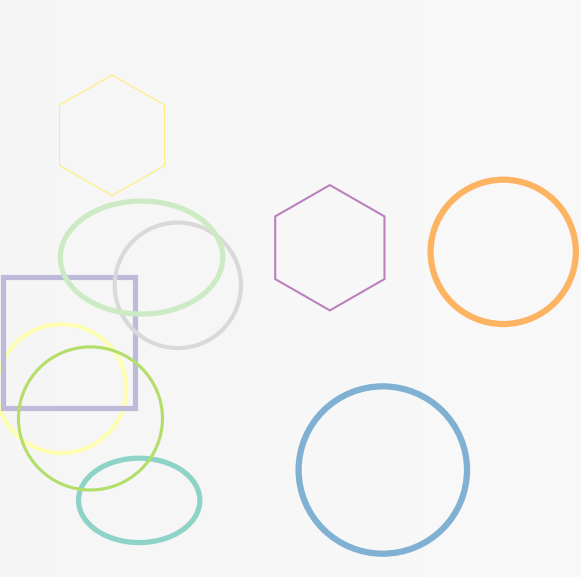[{"shape": "oval", "thickness": 2.5, "radius": 0.52, "center": [0.239, 0.133]}, {"shape": "circle", "thickness": 2, "radius": 0.56, "center": [0.106, 0.326]}, {"shape": "square", "thickness": 2.5, "radius": 0.57, "center": [0.119, 0.406]}, {"shape": "circle", "thickness": 3, "radius": 0.72, "center": [0.659, 0.185]}, {"shape": "circle", "thickness": 3, "radius": 0.62, "center": [0.866, 0.563]}, {"shape": "circle", "thickness": 1.5, "radius": 0.62, "center": [0.156, 0.275]}, {"shape": "circle", "thickness": 2, "radius": 0.54, "center": [0.306, 0.505]}, {"shape": "hexagon", "thickness": 1, "radius": 0.54, "center": [0.567, 0.57]}, {"shape": "oval", "thickness": 2.5, "radius": 0.7, "center": [0.243, 0.553]}, {"shape": "hexagon", "thickness": 0.5, "radius": 0.52, "center": [0.193, 0.765]}]